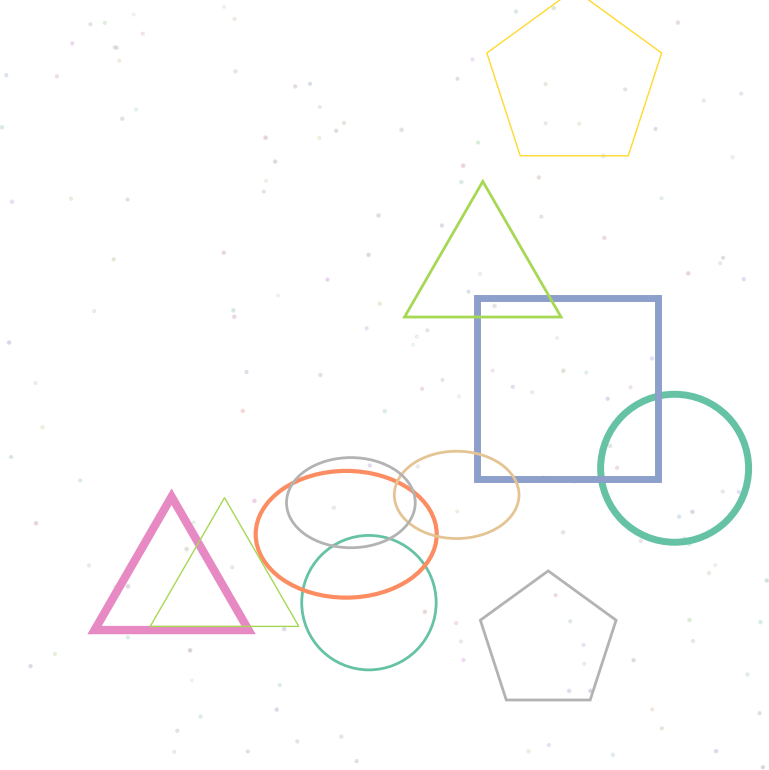[{"shape": "circle", "thickness": 1, "radius": 0.44, "center": [0.479, 0.217]}, {"shape": "circle", "thickness": 2.5, "radius": 0.48, "center": [0.876, 0.392]}, {"shape": "oval", "thickness": 1.5, "radius": 0.59, "center": [0.45, 0.306]}, {"shape": "square", "thickness": 2.5, "radius": 0.59, "center": [0.737, 0.496]}, {"shape": "triangle", "thickness": 3, "radius": 0.58, "center": [0.223, 0.239]}, {"shape": "triangle", "thickness": 1, "radius": 0.59, "center": [0.627, 0.647]}, {"shape": "triangle", "thickness": 0.5, "radius": 0.56, "center": [0.292, 0.242]}, {"shape": "pentagon", "thickness": 0.5, "radius": 0.6, "center": [0.746, 0.894]}, {"shape": "oval", "thickness": 1, "radius": 0.4, "center": [0.593, 0.357]}, {"shape": "pentagon", "thickness": 1, "radius": 0.46, "center": [0.712, 0.166]}, {"shape": "oval", "thickness": 1, "radius": 0.42, "center": [0.456, 0.347]}]